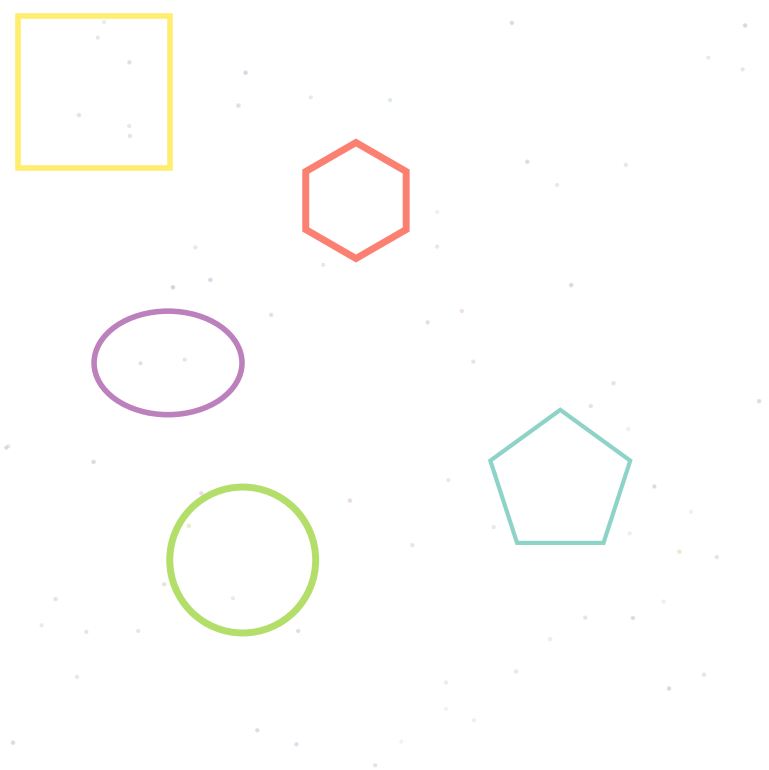[{"shape": "pentagon", "thickness": 1.5, "radius": 0.48, "center": [0.728, 0.372]}, {"shape": "hexagon", "thickness": 2.5, "radius": 0.38, "center": [0.462, 0.74]}, {"shape": "circle", "thickness": 2.5, "radius": 0.47, "center": [0.315, 0.273]}, {"shape": "oval", "thickness": 2, "radius": 0.48, "center": [0.218, 0.529]}, {"shape": "square", "thickness": 2, "radius": 0.5, "center": [0.122, 0.88]}]